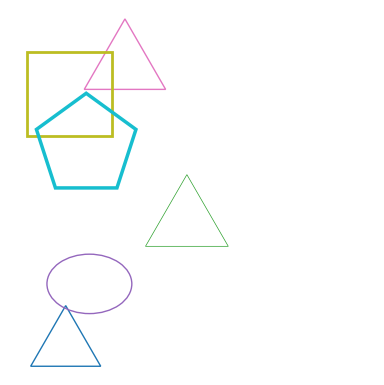[{"shape": "triangle", "thickness": 1, "radius": 0.53, "center": [0.171, 0.101]}, {"shape": "triangle", "thickness": 0.5, "radius": 0.62, "center": [0.485, 0.422]}, {"shape": "oval", "thickness": 1, "radius": 0.55, "center": [0.232, 0.263]}, {"shape": "triangle", "thickness": 1, "radius": 0.61, "center": [0.325, 0.829]}, {"shape": "square", "thickness": 2, "radius": 0.55, "center": [0.181, 0.756]}, {"shape": "pentagon", "thickness": 2.5, "radius": 0.68, "center": [0.224, 0.622]}]